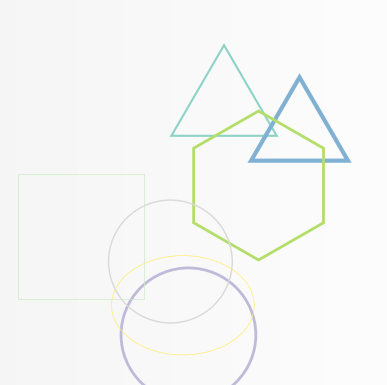[{"shape": "triangle", "thickness": 1.5, "radius": 0.78, "center": [0.578, 0.726]}, {"shape": "circle", "thickness": 2, "radius": 0.87, "center": [0.486, 0.13]}, {"shape": "triangle", "thickness": 3, "radius": 0.72, "center": [0.773, 0.655]}, {"shape": "hexagon", "thickness": 2, "radius": 0.97, "center": [0.667, 0.518]}, {"shape": "circle", "thickness": 1, "radius": 0.8, "center": [0.44, 0.321]}, {"shape": "square", "thickness": 0.5, "radius": 0.81, "center": [0.21, 0.385]}, {"shape": "oval", "thickness": 0.5, "radius": 0.92, "center": [0.472, 0.207]}]